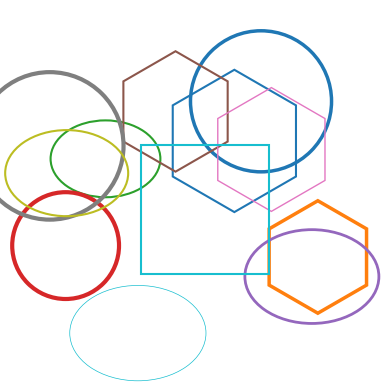[{"shape": "hexagon", "thickness": 1.5, "radius": 0.92, "center": [0.609, 0.634]}, {"shape": "circle", "thickness": 2.5, "radius": 0.92, "center": [0.678, 0.737]}, {"shape": "hexagon", "thickness": 2.5, "radius": 0.73, "center": [0.826, 0.333]}, {"shape": "oval", "thickness": 1.5, "radius": 0.71, "center": [0.274, 0.587]}, {"shape": "circle", "thickness": 3, "radius": 0.69, "center": [0.17, 0.362]}, {"shape": "oval", "thickness": 2, "radius": 0.87, "center": [0.81, 0.282]}, {"shape": "hexagon", "thickness": 1.5, "radius": 0.78, "center": [0.456, 0.711]}, {"shape": "hexagon", "thickness": 1, "radius": 0.8, "center": [0.705, 0.612]}, {"shape": "circle", "thickness": 3, "radius": 0.96, "center": [0.129, 0.621]}, {"shape": "oval", "thickness": 1.5, "radius": 0.8, "center": [0.173, 0.55]}, {"shape": "oval", "thickness": 0.5, "radius": 0.88, "center": [0.358, 0.135]}, {"shape": "square", "thickness": 1.5, "radius": 0.83, "center": [0.532, 0.456]}]